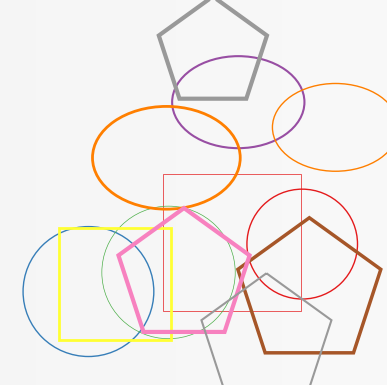[{"shape": "square", "thickness": 0.5, "radius": 0.89, "center": [0.598, 0.369]}, {"shape": "circle", "thickness": 1, "radius": 0.71, "center": [0.78, 0.366]}, {"shape": "circle", "thickness": 1, "radius": 0.84, "center": [0.228, 0.243]}, {"shape": "circle", "thickness": 0.5, "radius": 0.86, "center": [0.435, 0.292]}, {"shape": "oval", "thickness": 1.5, "radius": 0.85, "center": [0.615, 0.735]}, {"shape": "oval", "thickness": 1, "radius": 0.81, "center": [0.866, 0.669]}, {"shape": "oval", "thickness": 2, "radius": 0.95, "center": [0.429, 0.59]}, {"shape": "square", "thickness": 2, "radius": 0.72, "center": [0.298, 0.263]}, {"shape": "pentagon", "thickness": 2.5, "radius": 0.97, "center": [0.798, 0.24]}, {"shape": "pentagon", "thickness": 3, "radius": 0.89, "center": [0.475, 0.282]}, {"shape": "pentagon", "thickness": 3, "radius": 0.73, "center": [0.549, 0.862]}, {"shape": "pentagon", "thickness": 1.5, "radius": 0.88, "center": [0.688, 0.114]}]